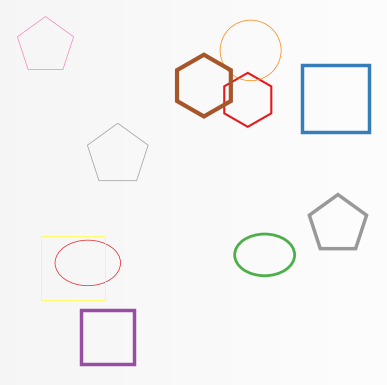[{"shape": "oval", "thickness": 0.5, "radius": 0.42, "center": [0.227, 0.317]}, {"shape": "hexagon", "thickness": 1.5, "radius": 0.35, "center": [0.639, 0.741]}, {"shape": "square", "thickness": 2.5, "radius": 0.44, "center": [0.865, 0.743]}, {"shape": "oval", "thickness": 2, "radius": 0.39, "center": [0.683, 0.338]}, {"shape": "square", "thickness": 2.5, "radius": 0.35, "center": [0.277, 0.125]}, {"shape": "circle", "thickness": 0.5, "radius": 0.39, "center": [0.647, 0.869]}, {"shape": "square", "thickness": 0.5, "radius": 0.41, "center": [0.188, 0.304]}, {"shape": "hexagon", "thickness": 3, "radius": 0.4, "center": [0.526, 0.778]}, {"shape": "pentagon", "thickness": 0.5, "radius": 0.38, "center": [0.117, 0.881]}, {"shape": "pentagon", "thickness": 2.5, "radius": 0.39, "center": [0.872, 0.417]}, {"shape": "pentagon", "thickness": 0.5, "radius": 0.41, "center": [0.304, 0.597]}]